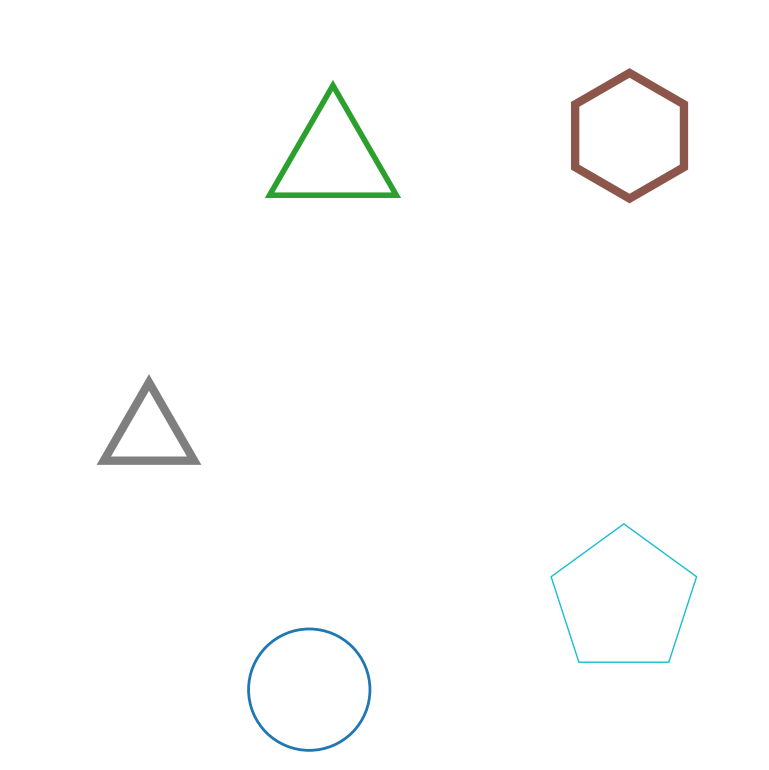[{"shape": "circle", "thickness": 1, "radius": 0.39, "center": [0.402, 0.104]}, {"shape": "triangle", "thickness": 2, "radius": 0.48, "center": [0.432, 0.794]}, {"shape": "hexagon", "thickness": 3, "radius": 0.41, "center": [0.818, 0.824]}, {"shape": "triangle", "thickness": 3, "radius": 0.34, "center": [0.193, 0.436]}, {"shape": "pentagon", "thickness": 0.5, "radius": 0.5, "center": [0.81, 0.22]}]